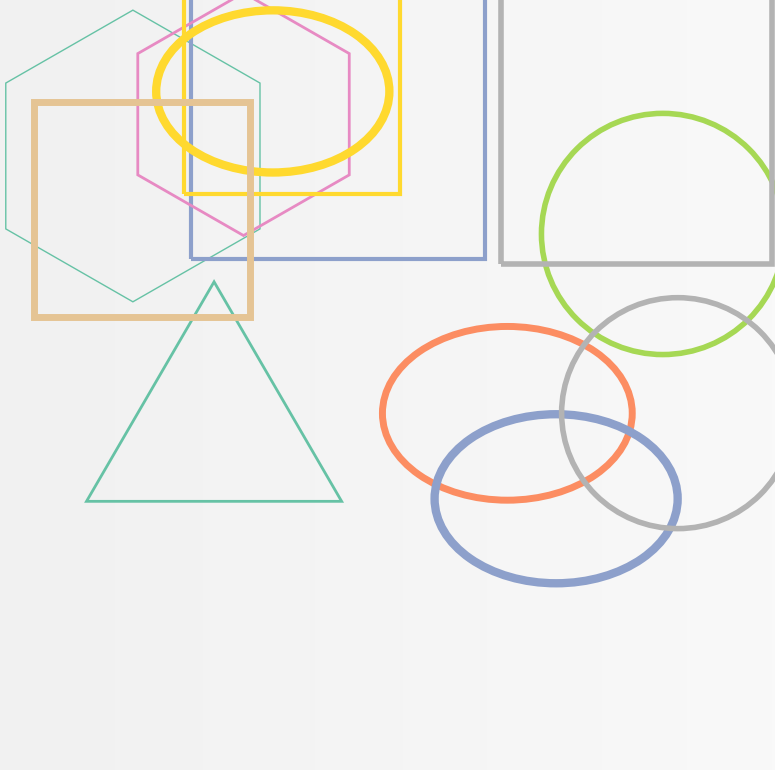[{"shape": "hexagon", "thickness": 0.5, "radius": 0.95, "center": [0.171, 0.797]}, {"shape": "triangle", "thickness": 1, "radius": 0.95, "center": [0.276, 0.444]}, {"shape": "oval", "thickness": 2.5, "radius": 0.81, "center": [0.655, 0.463]}, {"shape": "square", "thickness": 1.5, "radius": 0.95, "center": [0.436, 0.853]}, {"shape": "oval", "thickness": 3, "radius": 0.78, "center": [0.718, 0.352]}, {"shape": "hexagon", "thickness": 1, "radius": 0.79, "center": [0.314, 0.852]}, {"shape": "circle", "thickness": 2, "radius": 0.78, "center": [0.855, 0.696]}, {"shape": "square", "thickness": 1.5, "radius": 0.69, "center": [0.377, 0.887]}, {"shape": "oval", "thickness": 3, "radius": 0.75, "center": [0.352, 0.881]}, {"shape": "square", "thickness": 2.5, "radius": 0.7, "center": [0.183, 0.728]}, {"shape": "circle", "thickness": 2, "radius": 0.75, "center": [0.875, 0.463]}, {"shape": "square", "thickness": 2, "radius": 0.87, "center": [0.821, 0.831]}]